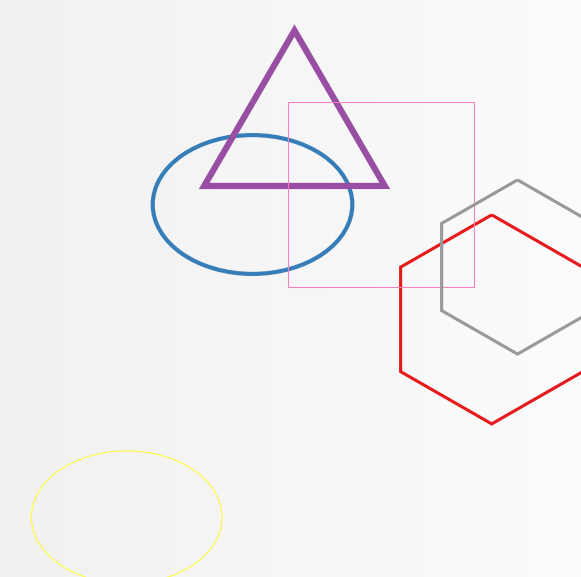[{"shape": "hexagon", "thickness": 1.5, "radius": 0.9, "center": [0.846, 0.446]}, {"shape": "oval", "thickness": 2, "radius": 0.86, "center": [0.434, 0.645]}, {"shape": "triangle", "thickness": 3, "radius": 0.9, "center": [0.507, 0.767]}, {"shape": "oval", "thickness": 0.5, "radius": 0.82, "center": [0.218, 0.103]}, {"shape": "square", "thickness": 0.5, "radius": 0.8, "center": [0.656, 0.662]}, {"shape": "hexagon", "thickness": 1.5, "radius": 0.75, "center": [0.89, 0.537]}]